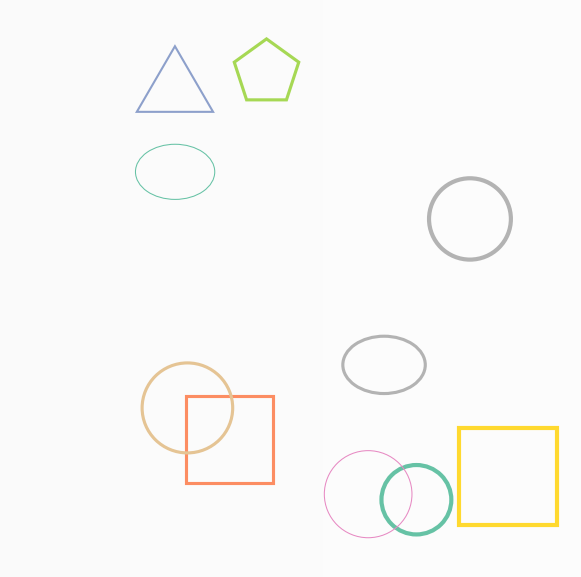[{"shape": "circle", "thickness": 2, "radius": 0.3, "center": [0.716, 0.134]}, {"shape": "oval", "thickness": 0.5, "radius": 0.34, "center": [0.301, 0.702]}, {"shape": "square", "thickness": 1.5, "radius": 0.38, "center": [0.395, 0.238]}, {"shape": "triangle", "thickness": 1, "radius": 0.38, "center": [0.301, 0.843]}, {"shape": "circle", "thickness": 0.5, "radius": 0.38, "center": [0.633, 0.143]}, {"shape": "pentagon", "thickness": 1.5, "radius": 0.29, "center": [0.459, 0.873]}, {"shape": "square", "thickness": 2, "radius": 0.42, "center": [0.874, 0.174]}, {"shape": "circle", "thickness": 1.5, "radius": 0.39, "center": [0.322, 0.293]}, {"shape": "oval", "thickness": 1.5, "radius": 0.35, "center": [0.661, 0.367]}, {"shape": "circle", "thickness": 2, "radius": 0.35, "center": [0.809, 0.62]}]